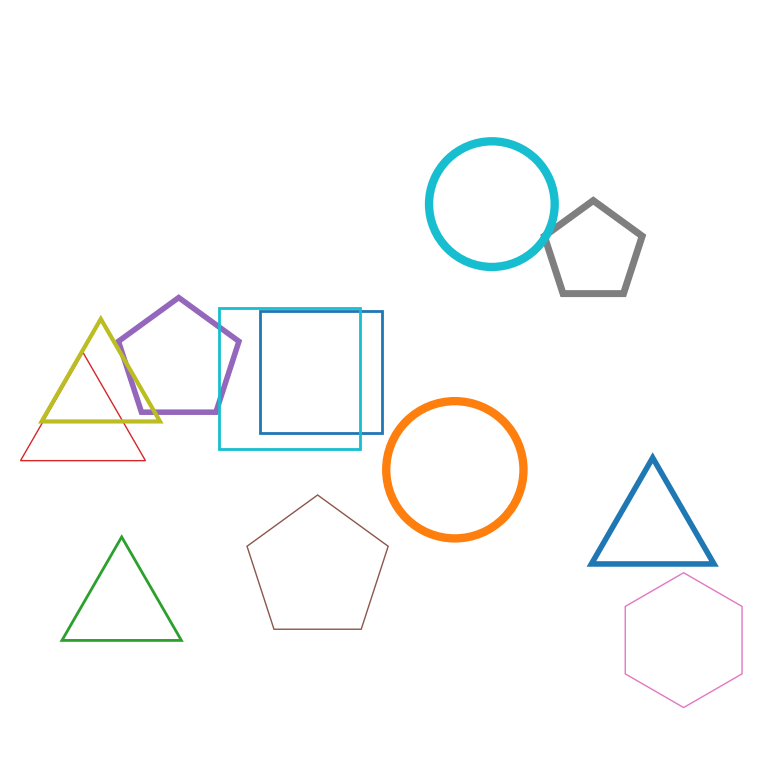[{"shape": "triangle", "thickness": 2, "radius": 0.46, "center": [0.848, 0.314]}, {"shape": "square", "thickness": 1, "radius": 0.39, "center": [0.417, 0.517]}, {"shape": "circle", "thickness": 3, "radius": 0.45, "center": [0.591, 0.39]}, {"shape": "triangle", "thickness": 1, "radius": 0.45, "center": [0.158, 0.213]}, {"shape": "triangle", "thickness": 0.5, "radius": 0.47, "center": [0.108, 0.449]}, {"shape": "pentagon", "thickness": 2, "radius": 0.41, "center": [0.232, 0.531]}, {"shape": "pentagon", "thickness": 0.5, "radius": 0.48, "center": [0.412, 0.261]}, {"shape": "hexagon", "thickness": 0.5, "radius": 0.44, "center": [0.888, 0.169]}, {"shape": "pentagon", "thickness": 2.5, "radius": 0.33, "center": [0.77, 0.673]}, {"shape": "triangle", "thickness": 1.5, "radius": 0.44, "center": [0.131, 0.497]}, {"shape": "circle", "thickness": 3, "radius": 0.41, "center": [0.639, 0.735]}, {"shape": "square", "thickness": 1, "radius": 0.46, "center": [0.376, 0.508]}]